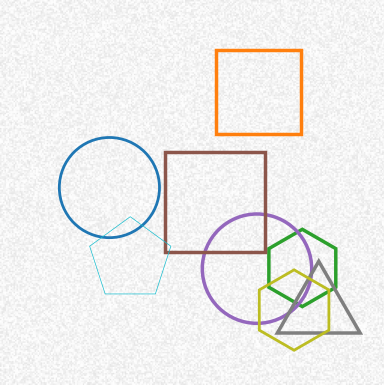[{"shape": "circle", "thickness": 2, "radius": 0.65, "center": [0.284, 0.513]}, {"shape": "square", "thickness": 2.5, "radius": 0.55, "center": [0.672, 0.761]}, {"shape": "hexagon", "thickness": 2.5, "radius": 0.5, "center": [0.785, 0.304]}, {"shape": "circle", "thickness": 2.5, "radius": 0.71, "center": [0.668, 0.302]}, {"shape": "square", "thickness": 2.5, "radius": 0.65, "center": [0.559, 0.476]}, {"shape": "triangle", "thickness": 2.5, "radius": 0.62, "center": [0.828, 0.197]}, {"shape": "hexagon", "thickness": 2, "radius": 0.52, "center": [0.764, 0.195]}, {"shape": "pentagon", "thickness": 0.5, "radius": 0.55, "center": [0.338, 0.326]}]